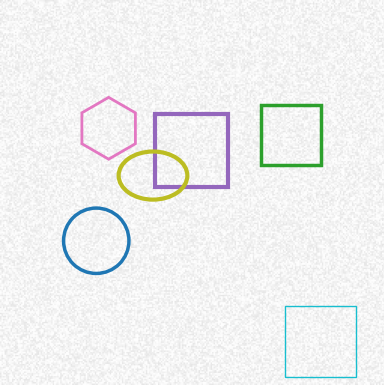[{"shape": "circle", "thickness": 2.5, "radius": 0.42, "center": [0.25, 0.375]}, {"shape": "square", "thickness": 2.5, "radius": 0.39, "center": [0.755, 0.649]}, {"shape": "square", "thickness": 3, "radius": 0.47, "center": [0.497, 0.61]}, {"shape": "hexagon", "thickness": 2, "radius": 0.4, "center": [0.282, 0.667]}, {"shape": "oval", "thickness": 3, "radius": 0.45, "center": [0.397, 0.544]}, {"shape": "square", "thickness": 1, "radius": 0.46, "center": [0.833, 0.113]}]